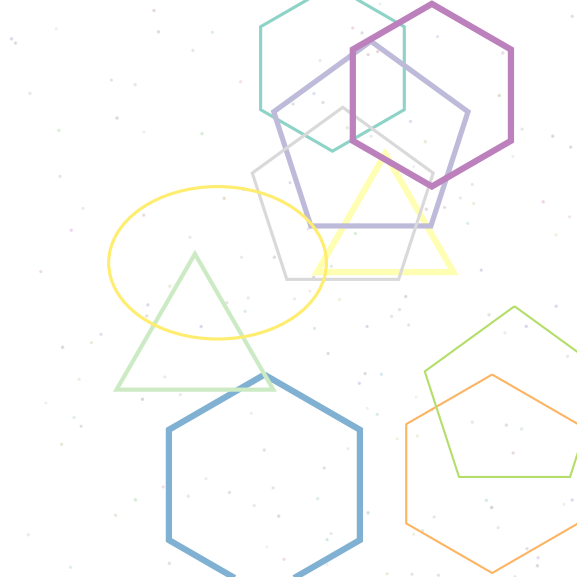[{"shape": "hexagon", "thickness": 1.5, "radius": 0.72, "center": [0.576, 0.881]}, {"shape": "triangle", "thickness": 3, "radius": 0.68, "center": [0.667, 0.596]}, {"shape": "pentagon", "thickness": 2.5, "radius": 0.88, "center": [0.642, 0.751]}, {"shape": "hexagon", "thickness": 3, "radius": 0.95, "center": [0.458, 0.159]}, {"shape": "hexagon", "thickness": 1, "radius": 0.86, "center": [0.852, 0.179]}, {"shape": "pentagon", "thickness": 1, "radius": 0.82, "center": [0.891, 0.305]}, {"shape": "pentagon", "thickness": 1.5, "radius": 0.82, "center": [0.593, 0.649]}, {"shape": "hexagon", "thickness": 3, "radius": 0.79, "center": [0.748, 0.834]}, {"shape": "triangle", "thickness": 2, "radius": 0.78, "center": [0.337, 0.403]}, {"shape": "oval", "thickness": 1.5, "radius": 0.94, "center": [0.377, 0.544]}]